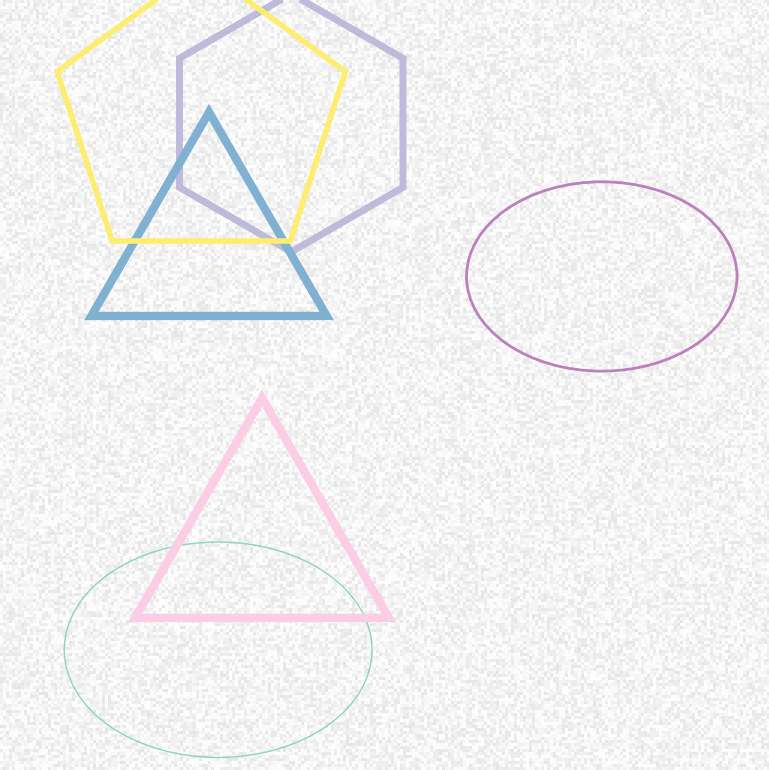[{"shape": "oval", "thickness": 0.5, "radius": 1.0, "center": [0.283, 0.156]}, {"shape": "hexagon", "thickness": 2.5, "radius": 0.84, "center": [0.378, 0.84]}, {"shape": "triangle", "thickness": 3, "radius": 0.88, "center": [0.271, 0.678]}, {"shape": "triangle", "thickness": 3, "radius": 0.95, "center": [0.34, 0.293]}, {"shape": "oval", "thickness": 1, "radius": 0.88, "center": [0.782, 0.641]}, {"shape": "pentagon", "thickness": 2, "radius": 0.98, "center": [0.261, 0.846]}]